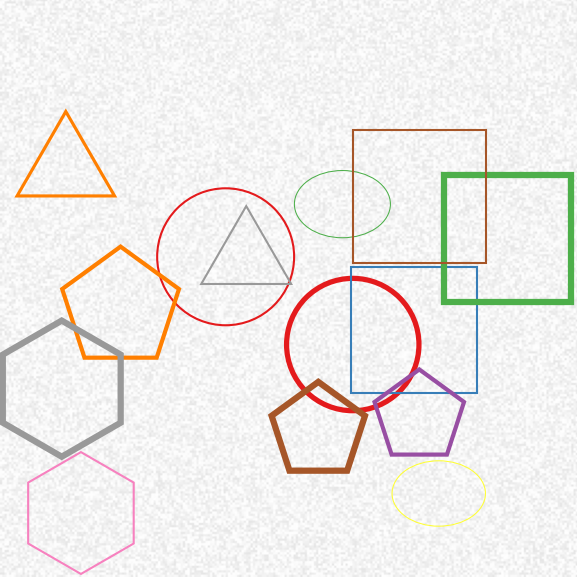[{"shape": "circle", "thickness": 2.5, "radius": 0.57, "center": [0.611, 0.403]}, {"shape": "circle", "thickness": 1, "radius": 0.59, "center": [0.391, 0.554]}, {"shape": "square", "thickness": 1, "radius": 0.55, "center": [0.717, 0.427]}, {"shape": "oval", "thickness": 0.5, "radius": 0.42, "center": [0.593, 0.646]}, {"shape": "square", "thickness": 3, "radius": 0.55, "center": [0.879, 0.586]}, {"shape": "pentagon", "thickness": 2, "radius": 0.41, "center": [0.726, 0.278]}, {"shape": "triangle", "thickness": 1.5, "radius": 0.49, "center": [0.114, 0.709]}, {"shape": "pentagon", "thickness": 2, "radius": 0.53, "center": [0.209, 0.466]}, {"shape": "oval", "thickness": 0.5, "radius": 0.4, "center": [0.76, 0.145]}, {"shape": "square", "thickness": 1, "radius": 0.58, "center": [0.726, 0.658]}, {"shape": "pentagon", "thickness": 3, "radius": 0.42, "center": [0.551, 0.253]}, {"shape": "hexagon", "thickness": 1, "radius": 0.53, "center": [0.14, 0.111]}, {"shape": "triangle", "thickness": 1, "radius": 0.45, "center": [0.426, 0.552]}, {"shape": "hexagon", "thickness": 3, "radius": 0.59, "center": [0.107, 0.326]}]